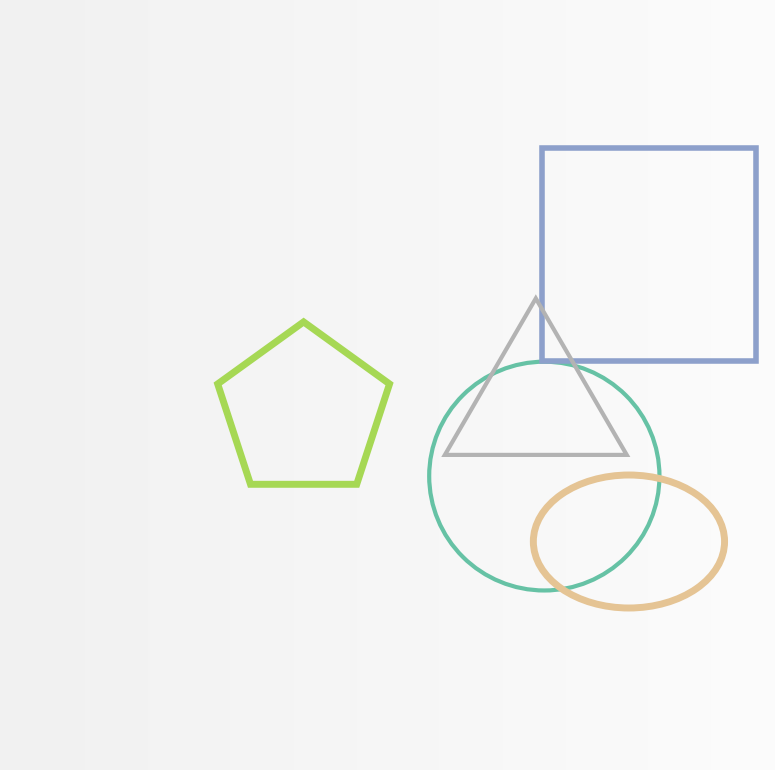[{"shape": "circle", "thickness": 1.5, "radius": 0.74, "center": [0.702, 0.382]}, {"shape": "square", "thickness": 2, "radius": 0.69, "center": [0.838, 0.67]}, {"shape": "pentagon", "thickness": 2.5, "radius": 0.58, "center": [0.392, 0.465]}, {"shape": "oval", "thickness": 2.5, "radius": 0.62, "center": [0.812, 0.297]}, {"shape": "triangle", "thickness": 1.5, "radius": 0.68, "center": [0.691, 0.477]}]